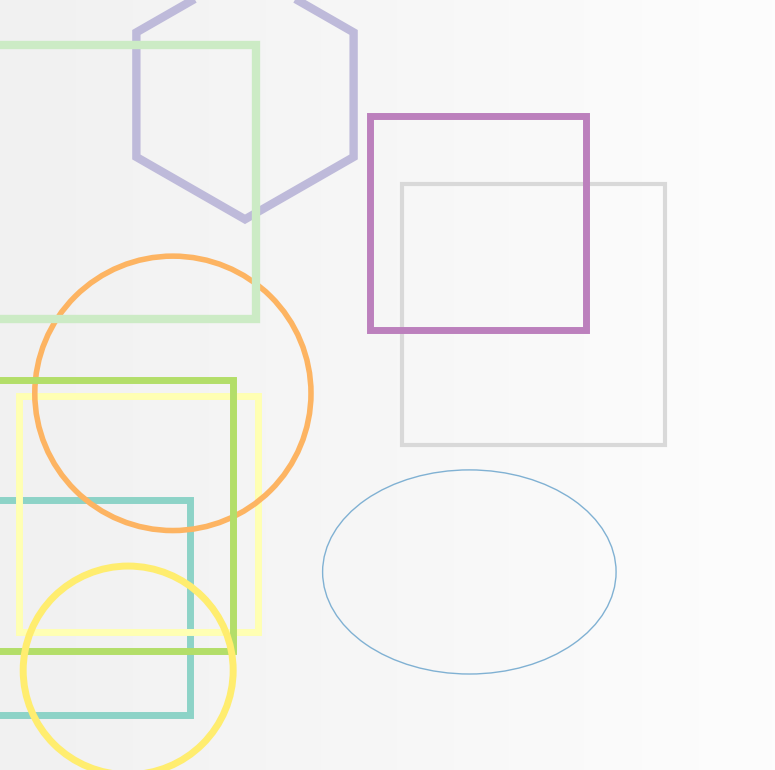[{"shape": "square", "thickness": 2.5, "radius": 0.7, "center": [0.106, 0.211]}, {"shape": "square", "thickness": 2.5, "radius": 0.77, "center": [0.179, 0.332]}, {"shape": "hexagon", "thickness": 3, "radius": 0.81, "center": [0.316, 0.877]}, {"shape": "oval", "thickness": 0.5, "radius": 0.95, "center": [0.606, 0.257]}, {"shape": "circle", "thickness": 2, "radius": 0.89, "center": [0.223, 0.489]}, {"shape": "square", "thickness": 2.5, "radius": 0.88, "center": [0.125, 0.33]}, {"shape": "square", "thickness": 1.5, "radius": 0.85, "center": [0.688, 0.592]}, {"shape": "square", "thickness": 2.5, "radius": 0.7, "center": [0.617, 0.71]}, {"shape": "square", "thickness": 3, "radius": 0.89, "center": [0.153, 0.764]}, {"shape": "circle", "thickness": 2.5, "radius": 0.68, "center": [0.165, 0.129]}]